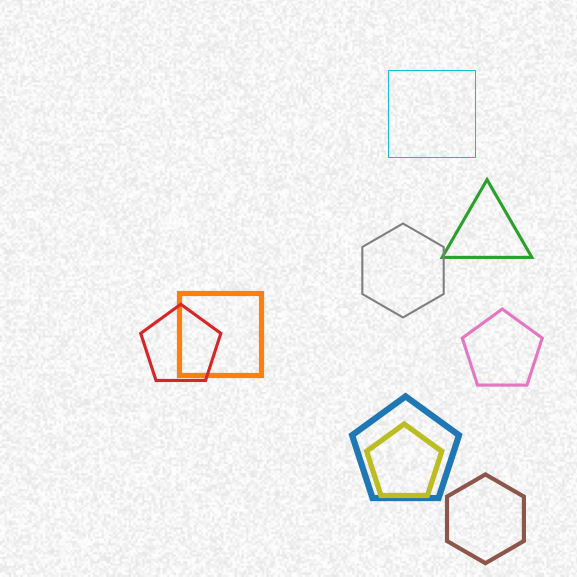[{"shape": "pentagon", "thickness": 3, "radius": 0.49, "center": [0.702, 0.215]}, {"shape": "square", "thickness": 2.5, "radius": 0.36, "center": [0.381, 0.42]}, {"shape": "triangle", "thickness": 1.5, "radius": 0.45, "center": [0.843, 0.598]}, {"shape": "pentagon", "thickness": 1.5, "radius": 0.36, "center": [0.313, 0.399]}, {"shape": "hexagon", "thickness": 2, "radius": 0.38, "center": [0.841, 0.101]}, {"shape": "pentagon", "thickness": 1.5, "radius": 0.36, "center": [0.87, 0.391]}, {"shape": "hexagon", "thickness": 1, "radius": 0.41, "center": [0.698, 0.531]}, {"shape": "pentagon", "thickness": 2.5, "radius": 0.34, "center": [0.7, 0.197]}, {"shape": "square", "thickness": 0.5, "radius": 0.38, "center": [0.747, 0.802]}]